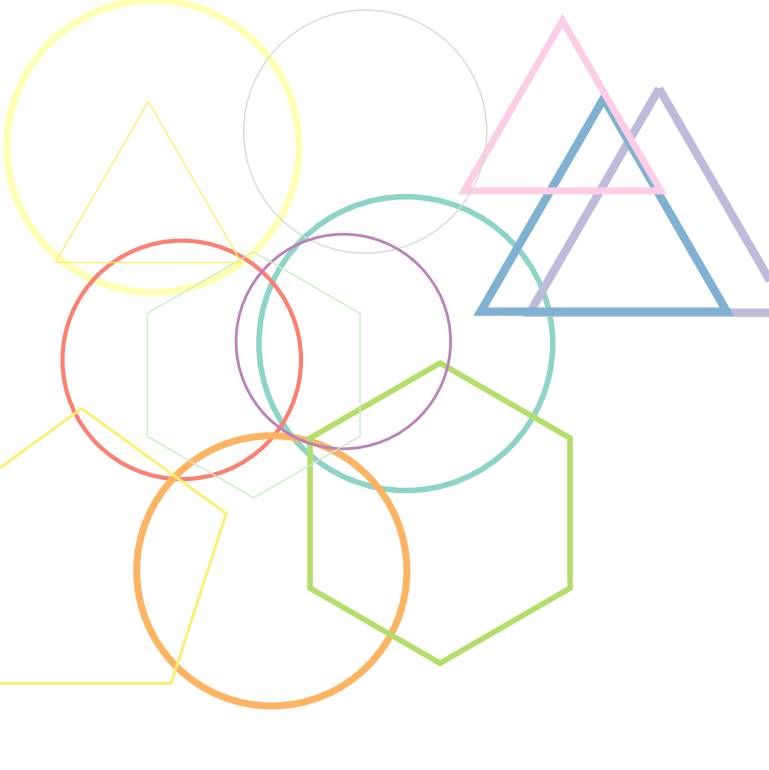[{"shape": "circle", "thickness": 2, "radius": 0.95, "center": [0.527, 0.554]}, {"shape": "circle", "thickness": 2.5, "radius": 0.95, "center": [0.199, 0.81]}, {"shape": "triangle", "thickness": 3, "radius": 0.97, "center": [0.856, 0.691]}, {"shape": "circle", "thickness": 1.5, "radius": 0.77, "center": [0.236, 0.533]}, {"shape": "triangle", "thickness": 3, "radius": 0.92, "center": [0.784, 0.688]}, {"shape": "circle", "thickness": 2.5, "radius": 0.88, "center": [0.353, 0.259]}, {"shape": "hexagon", "thickness": 2, "radius": 0.97, "center": [0.571, 0.334]}, {"shape": "triangle", "thickness": 2.5, "radius": 0.74, "center": [0.731, 0.826]}, {"shape": "circle", "thickness": 0.5, "radius": 0.79, "center": [0.474, 0.829]}, {"shape": "circle", "thickness": 1, "radius": 0.7, "center": [0.446, 0.556]}, {"shape": "hexagon", "thickness": 0.5, "radius": 0.8, "center": [0.329, 0.513]}, {"shape": "pentagon", "thickness": 1, "radius": 0.99, "center": [0.106, 0.272]}, {"shape": "triangle", "thickness": 0.5, "radius": 0.7, "center": [0.193, 0.729]}]